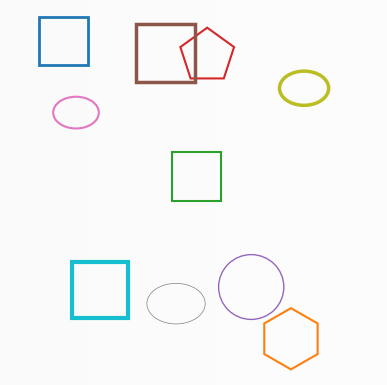[{"shape": "square", "thickness": 2, "radius": 0.31, "center": [0.164, 0.893]}, {"shape": "hexagon", "thickness": 1.5, "radius": 0.4, "center": [0.751, 0.12]}, {"shape": "square", "thickness": 1.5, "radius": 0.32, "center": [0.508, 0.541]}, {"shape": "pentagon", "thickness": 1.5, "radius": 0.36, "center": [0.535, 0.855]}, {"shape": "circle", "thickness": 1, "radius": 0.42, "center": [0.648, 0.254]}, {"shape": "square", "thickness": 2.5, "radius": 0.38, "center": [0.427, 0.862]}, {"shape": "oval", "thickness": 1.5, "radius": 0.29, "center": [0.196, 0.708]}, {"shape": "oval", "thickness": 0.5, "radius": 0.38, "center": [0.454, 0.211]}, {"shape": "oval", "thickness": 2.5, "radius": 0.32, "center": [0.785, 0.771]}, {"shape": "square", "thickness": 3, "radius": 0.36, "center": [0.258, 0.246]}]